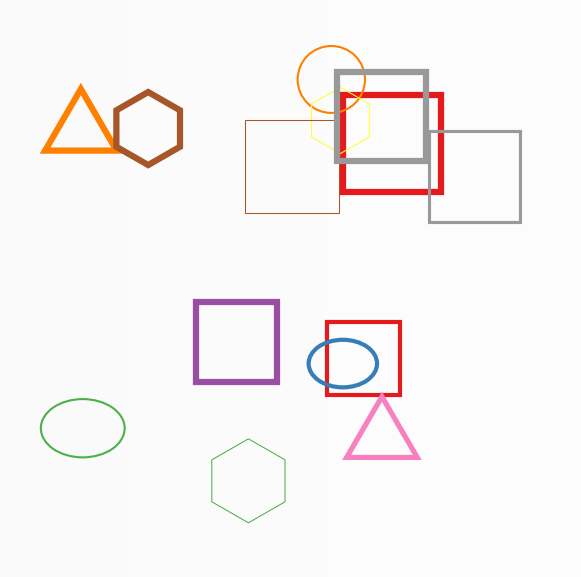[{"shape": "square", "thickness": 3, "radius": 0.42, "center": [0.675, 0.751]}, {"shape": "square", "thickness": 2, "radius": 0.32, "center": [0.625, 0.378]}, {"shape": "oval", "thickness": 2, "radius": 0.29, "center": [0.59, 0.37]}, {"shape": "oval", "thickness": 1, "radius": 0.36, "center": [0.142, 0.258]}, {"shape": "hexagon", "thickness": 0.5, "radius": 0.36, "center": [0.427, 0.167]}, {"shape": "square", "thickness": 3, "radius": 0.35, "center": [0.407, 0.407]}, {"shape": "triangle", "thickness": 3, "radius": 0.36, "center": [0.139, 0.774]}, {"shape": "circle", "thickness": 1, "radius": 0.29, "center": [0.57, 0.862]}, {"shape": "hexagon", "thickness": 0.5, "radius": 0.29, "center": [0.586, 0.791]}, {"shape": "square", "thickness": 0.5, "radius": 0.4, "center": [0.503, 0.711]}, {"shape": "hexagon", "thickness": 3, "radius": 0.32, "center": [0.255, 0.777]}, {"shape": "triangle", "thickness": 2.5, "radius": 0.35, "center": [0.657, 0.242]}, {"shape": "square", "thickness": 1.5, "radius": 0.39, "center": [0.816, 0.694]}, {"shape": "square", "thickness": 3, "radius": 0.38, "center": [0.657, 0.797]}]